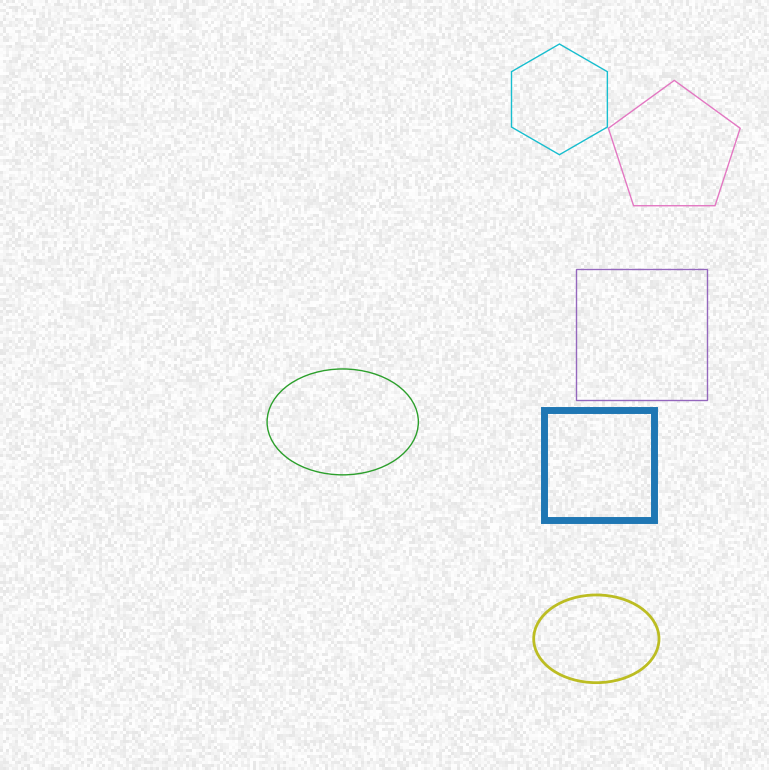[{"shape": "square", "thickness": 2.5, "radius": 0.35, "center": [0.778, 0.396]}, {"shape": "oval", "thickness": 0.5, "radius": 0.49, "center": [0.445, 0.452]}, {"shape": "square", "thickness": 0.5, "radius": 0.42, "center": [0.833, 0.566]}, {"shape": "pentagon", "thickness": 0.5, "radius": 0.45, "center": [0.876, 0.806]}, {"shape": "oval", "thickness": 1, "radius": 0.41, "center": [0.774, 0.17]}, {"shape": "hexagon", "thickness": 0.5, "radius": 0.36, "center": [0.727, 0.871]}]